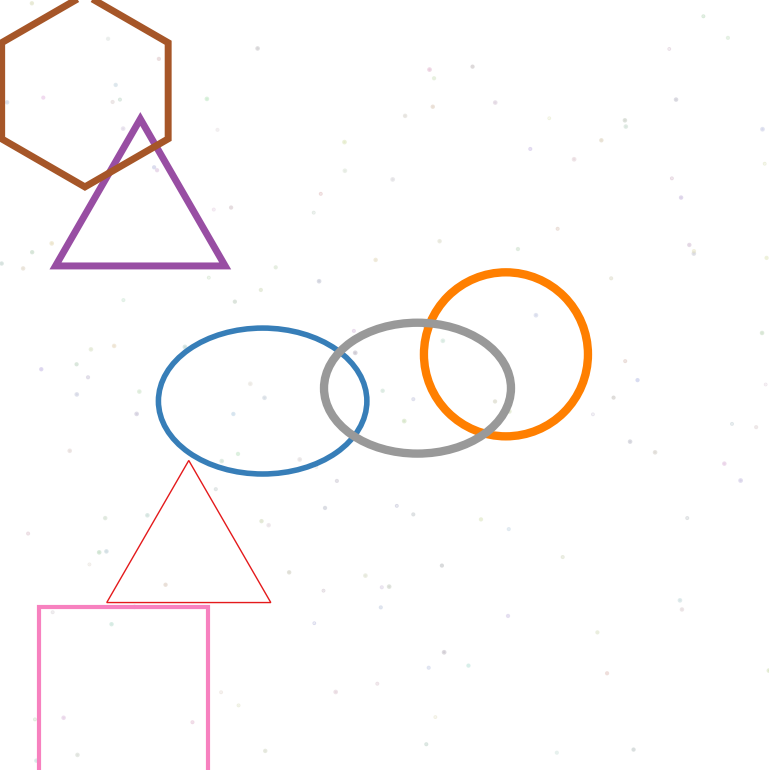[{"shape": "triangle", "thickness": 0.5, "radius": 0.62, "center": [0.245, 0.279]}, {"shape": "oval", "thickness": 2, "radius": 0.68, "center": [0.341, 0.479]}, {"shape": "triangle", "thickness": 2.5, "radius": 0.64, "center": [0.182, 0.718]}, {"shape": "circle", "thickness": 3, "radius": 0.53, "center": [0.657, 0.54]}, {"shape": "hexagon", "thickness": 2.5, "radius": 0.62, "center": [0.11, 0.882]}, {"shape": "square", "thickness": 1.5, "radius": 0.55, "center": [0.16, 0.101]}, {"shape": "oval", "thickness": 3, "radius": 0.61, "center": [0.542, 0.496]}]